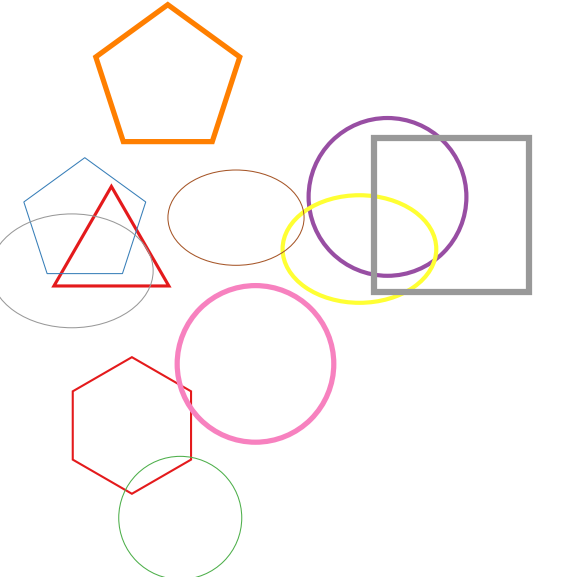[{"shape": "hexagon", "thickness": 1, "radius": 0.59, "center": [0.228, 0.262]}, {"shape": "triangle", "thickness": 1.5, "radius": 0.57, "center": [0.193, 0.561]}, {"shape": "pentagon", "thickness": 0.5, "radius": 0.55, "center": [0.147, 0.615]}, {"shape": "circle", "thickness": 0.5, "radius": 0.53, "center": [0.312, 0.102]}, {"shape": "circle", "thickness": 2, "radius": 0.68, "center": [0.671, 0.658]}, {"shape": "pentagon", "thickness": 2.5, "radius": 0.66, "center": [0.291, 0.86]}, {"shape": "oval", "thickness": 2, "radius": 0.67, "center": [0.622, 0.568]}, {"shape": "oval", "thickness": 0.5, "radius": 0.59, "center": [0.409, 0.622]}, {"shape": "circle", "thickness": 2.5, "radius": 0.68, "center": [0.442, 0.369]}, {"shape": "square", "thickness": 3, "radius": 0.67, "center": [0.783, 0.627]}, {"shape": "oval", "thickness": 0.5, "radius": 0.7, "center": [0.124, 0.53]}]